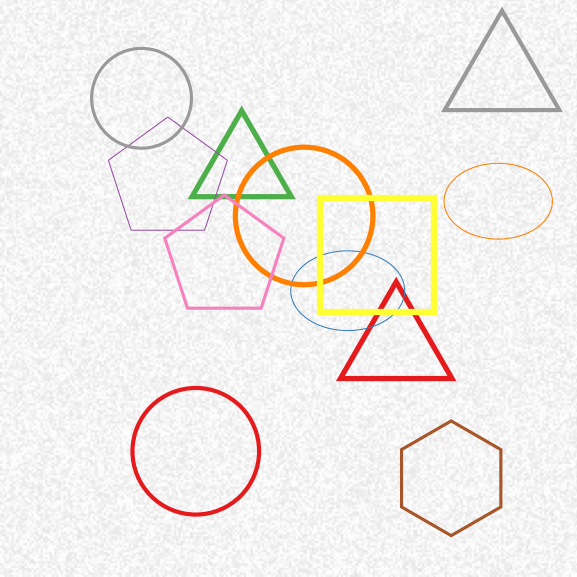[{"shape": "triangle", "thickness": 2.5, "radius": 0.56, "center": [0.686, 0.399]}, {"shape": "circle", "thickness": 2, "radius": 0.55, "center": [0.339, 0.218]}, {"shape": "oval", "thickness": 0.5, "radius": 0.49, "center": [0.602, 0.496]}, {"shape": "triangle", "thickness": 2.5, "radius": 0.5, "center": [0.419, 0.708]}, {"shape": "pentagon", "thickness": 0.5, "radius": 0.54, "center": [0.291, 0.688]}, {"shape": "circle", "thickness": 2.5, "radius": 0.6, "center": [0.527, 0.625]}, {"shape": "oval", "thickness": 0.5, "radius": 0.47, "center": [0.863, 0.651]}, {"shape": "square", "thickness": 3, "radius": 0.49, "center": [0.654, 0.557]}, {"shape": "hexagon", "thickness": 1.5, "radius": 0.5, "center": [0.781, 0.171]}, {"shape": "pentagon", "thickness": 1.5, "radius": 0.54, "center": [0.388, 0.553]}, {"shape": "circle", "thickness": 1.5, "radius": 0.43, "center": [0.245, 0.829]}, {"shape": "triangle", "thickness": 2, "radius": 0.57, "center": [0.869, 0.866]}]